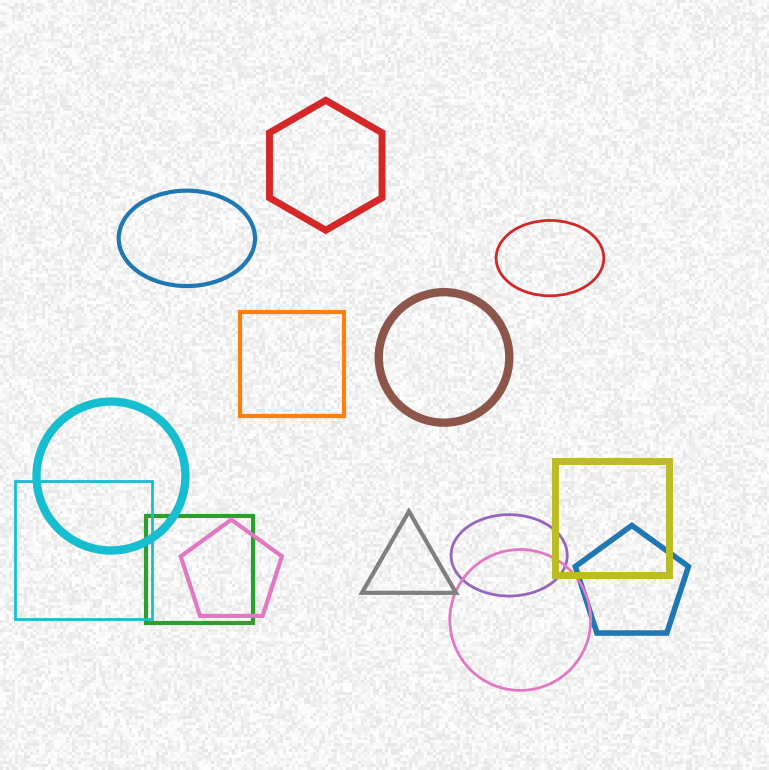[{"shape": "pentagon", "thickness": 2, "radius": 0.39, "center": [0.821, 0.24]}, {"shape": "oval", "thickness": 1.5, "radius": 0.44, "center": [0.243, 0.69]}, {"shape": "square", "thickness": 1.5, "radius": 0.34, "center": [0.379, 0.527]}, {"shape": "square", "thickness": 1.5, "radius": 0.35, "center": [0.26, 0.261]}, {"shape": "hexagon", "thickness": 2.5, "radius": 0.42, "center": [0.423, 0.785]}, {"shape": "oval", "thickness": 1, "radius": 0.35, "center": [0.714, 0.665]}, {"shape": "oval", "thickness": 1, "radius": 0.38, "center": [0.661, 0.279]}, {"shape": "circle", "thickness": 3, "radius": 0.42, "center": [0.577, 0.536]}, {"shape": "circle", "thickness": 1, "radius": 0.46, "center": [0.676, 0.195]}, {"shape": "pentagon", "thickness": 1.5, "radius": 0.35, "center": [0.3, 0.256]}, {"shape": "triangle", "thickness": 1.5, "radius": 0.35, "center": [0.531, 0.265]}, {"shape": "square", "thickness": 2.5, "radius": 0.37, "center": [0.795, 0.327]}, {"shape": "square", "thickness": 1, "radius": 0.45, "center": [0.109, 0.286]}, {"shape": "circle", "thickness": 3, "radius": 0.48, "center": [0.144, 0.382]}]